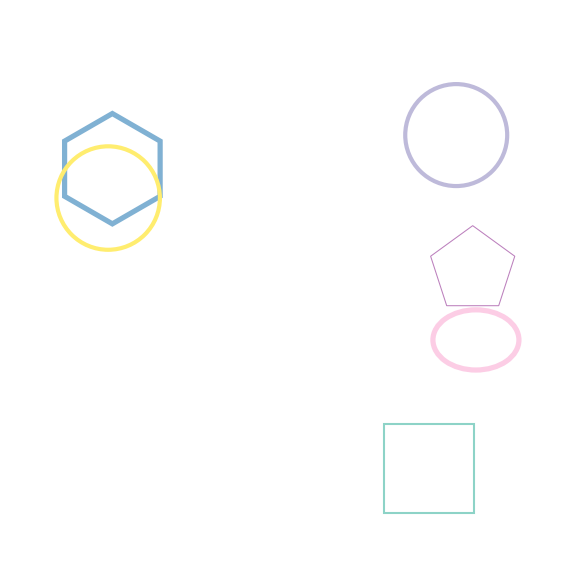[{"shape": "square", "thickness": 1, "radius": 0.39, "center": [0.743, 0.188]}, {"shape": "circle", "thickness": 2, "radius": 0.44, "center": [0.79, 0.765]}, {"shape": "hexagon", "thickness": 2.5, "radius": 0.48, "center": [0.195, 0.707]}, {"shape": "oval", "thickness": 2.5, "radius": 0.37, "center": [0.824, 0.411]}, {"shape": "pentagon", "thickness": 0.5, "radius": 0.38, "center": [0.819, 0.532]}, {"shape": "circle", "thickness": 2, "radius": 0.45, "center": [0.187, 0.656]}]